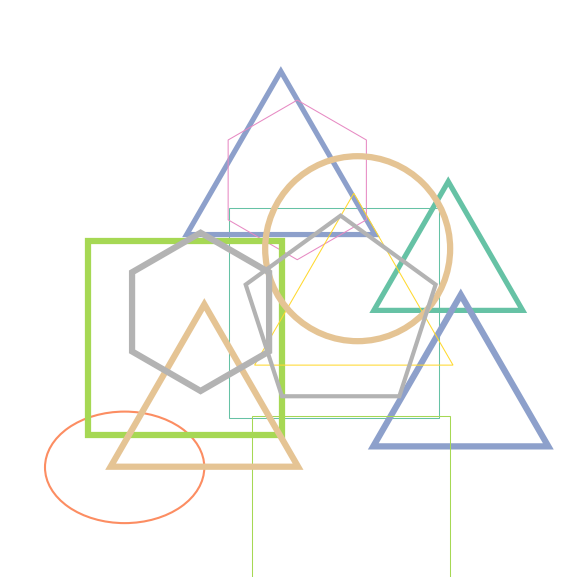[{"shape": "triangle", "thickness": 2.5, "radius": 0.74, "center": [0.776, 0.536]}, {"shape": "square", "thickness": 0.5, "radius": 0.91, "center": [0.578, 0.457]}, {"shape": "oval", "thickness": 1, "radius": 0.69, "center": [0.216, 0.19]}, {"shape": "triangle", "thickness": 2.5, "radius": 0.94, "center": [0.486, 0.687]}, {"shape": "triangle", "thickness": 3, "radius": 0.88, "center": [0.798, 0.314]}, {"shape": "hexagon", "thickness": 0.5, "radius": 0.69, "center": [0.515, 0.688]}, {"shape": "square", "thickness": 0.5, "radius": 0.86, "center": [0.608, 0.107]}, {"shape": "square", "thickness": 3, "radius": 0.84, "center": [0.32, 0.414]}, {"shape": "triangle", "thickness": 0.5, "radius": 0.99, "center": [0.613, 0.466]}, {"shape": "circle", "thickness": 3, "radius": 0.8, "center": [0.619, 0.569]}, {"shape": "triangle", "thickness": 3, "radius": 0.94, "center": [0.354, 0.285]}, {"shape": "pentagon", "thickness": 2, "radius": 0.86, "center": [0.59, 0.453]}, {"shape": "hexagon", "thickness": 3, "radius": 0.68, "center": [0.347, 0.459]}]